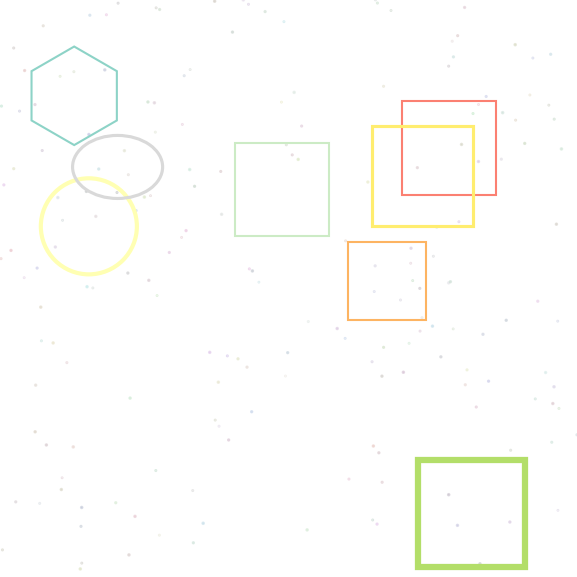[{"shape": "hexagon", "thickness": 1, "radius": 0.43, "center": [0.128, 0.833]}, {"shape": "circle", "thickness": 2, "radius": 0.42, "center": [0.154, 0.607]}, {"shape": "square", "thickness": 1, "radius": 0.41, "center": [0.778, 0.742]}, {"shape": "square", "thickness": 1, "radius": 0.34, "center": [0.67, 0.512]}, {"shape": "square", "thickness": 3, "radius": 0.46, "center": [0.817, 0.111]}, {"shape": "oval", "thickness": 1.5, "radius": 0.39, "center": [0.204, 0.71]}, {"shape": "square", "thickness": 1, "radius": 0.4, "center": [0.488, 0.671]}, {"shape": "square", "thickness": 1.5, "radius": 0.43, "center": [0.732, 0.694]}]